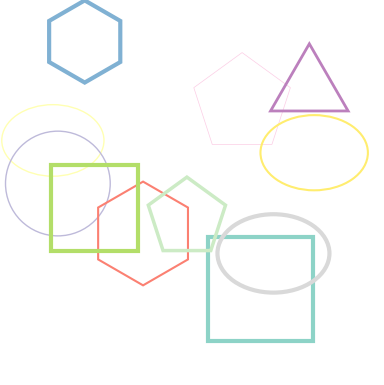[{"shape": "square", "thickness": 3, "radius": 0.68, "center": [0.677, 0.25]}, {"shape": "oval", "thickness": 1, "radius": 0.66, "center": [0.137, 0.635]}, {"shape": "circle", "thickness": 1, "radius": 0.68, "center": [0.15, 0.523]}, {"shape": "hexagon", "thickness": 1.5, "radius": 0.67, "center": [0.372, 0.394]}, {"shape": "hexagon", "thickness": 3, "radius": 0.53, "center": [0.22, 0.892]}, {"shape": "square", "thickness": 3, "radius": 0.56, "center": [0.246, 0.461]}, {"shape": "pentagon", "thickness": 0.5, "radius": 0.66, "center": [0.629, 0.732]}, {"shape": "oval", "thickness": 3, "radius": 0.73, "center": [0.71, 0.342]}, {"shape": "triangle", "thickness": 2, "radius": 0.58, "center": [0.803, 0.77]}, {"shape": "pentagon", "thickness": 2.5, "radius": 0.53, "center": [0.485, 0.434]}, {"shape": "oval", "thickness": 1.5, "radius": 0.7, "center": [0.816, 0.603]}]